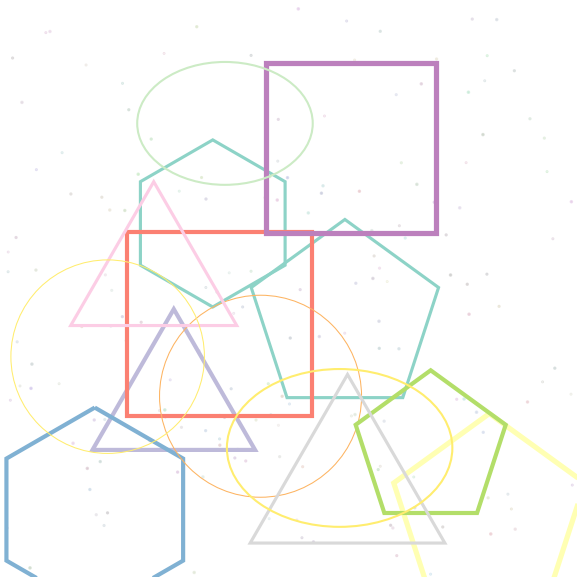[{"shape": "hexagon", "thickness": 1.5, "radius": 0.72, "center": [0.368, 0.612]}, {"shape": "pentagon", "thickness": 1.5, "radius": 0.85, "center": [0.597, 0.449]}, {"shape": "pentagon", "thickness": 2.5, "radius": 0.87, "center": [0.847, 0.109]}, {"shape": "triangle", "thickness": 2, "radius": 0.81, "center": [0.301, 0.301]}, {"shape": "square", "thickness": 2, "radius": 0.8, "center": [0.38, 0.438]}, {"shape": "hexagon", "thickness": 2, "radius": 0.88, "center": [0.164, 0.117]}, {"shape": "circle", "thickness": 0.5, "radius": 0.87, "center": [0.451, 0.313]}, {"shape": "pentagon", "thickness": 2, "radius": 0.68, "center": [0.746, 0.221]}, {"shape": "triangle", "thickness": 1.5, "radius": 0.83, "center": [0.266, 0.518]}, {"shape": "triangle", "thickness": 1.5, "radius": 0.97, "center": [0.602, 0.156]}, {"shape": "square", "thickness": 2.5, "radius": 0.74, "center": [0.607, 0.743]}, {"shape": "oval", "thickness": 1, "radius": 0.76, "center": [0.39, 0.785]}, {"shape": "oval", "thickness": 1, "radius": 0.98, "center": [0.588, 0.223]}, {"shape": "circle", "thickness": 0.5, "radius": 0.84, "center": [0.186, 0.382]}]